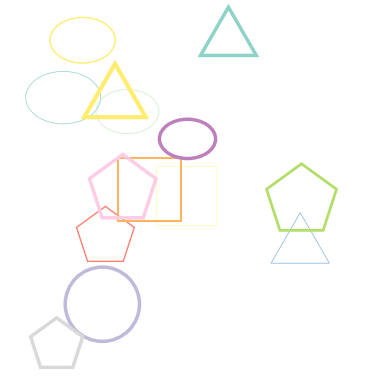[{"shape": "triangle", "thickness": 2.5, "radius": 0.42, "center": [0.593, 0.898]}, {"shape": "oval", "thickness": 0.5, "radius": 0.49, "center": [0.164, 0.746]}, {"shape": "square", "thickness": 0.5, "radius": 0.39, "center": [0.483, 0.492]}, {"shape": "circle", "thickness": 2.5, "radius": 0.48, "center": [0.266, 0.21]}, {"shape": "pentagon", "thickness": 1, "radius": 0.39, "center": [0.274, 0.385]}, {"shape": "triangle", "thickness": 0.5, "radius": 0.44, "center": [0.78, 0.36]}, {"shape": "square", "thickness": 1.5, "radius": 0.41, "center": [0.388, 0.508]}, {"shape": "pentagon", "thickness": 2, "radius": 0.48, "center": [0.783, 0.479]}, {"shape": "pentagon", "thickness": 2.5, "radius": 0.45, "center": [0.319, 0.508]}, {"shape": "pentagon", "thickness": 2.5, "radius": 0.36, "center": [0.147, 0.103]}, {"shape": "oval", "thickness": 2.5, "radius": 0.36, "center": [0.487, 0.639]}, {"shape": "oval", "thickness": 0.5, "radius": 0.41, "center": [0.331, 0.71]}, {"shape": "oval", "thickness": 1, "radius": 0.42, "center": [0.214, 0.895]}, {"shape": "triangle", "thickness": 3, "radius": 0.46, "center": [0.299, 0.742]}]